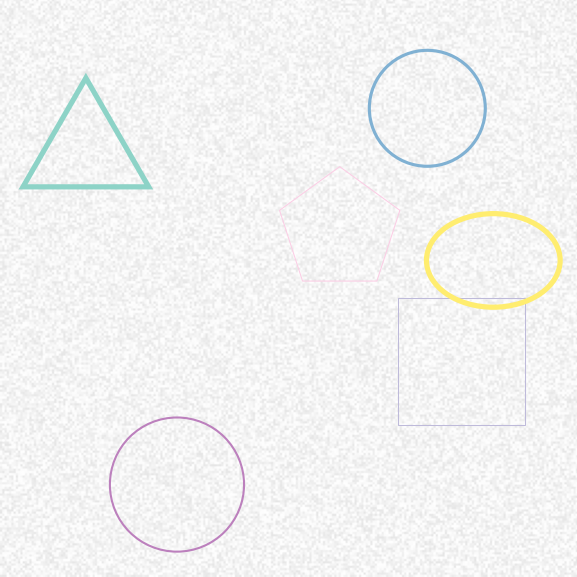[{"shape": "triangle", "thickness": 2.5, "radius": 0.63, "center": [0.149, 0.738]}, {"shape": "square", "thickness": 0.5, "radius": 0.55, "center": [0.799, 0.374]}, {"shape": "circle", "thickness": 1.5, "radius": 0.5, "center": [0.74, 0.812]}, {"shape": "pentagon", "thickness": 0.5, "radius": 0.55, "center": [0.588, 0.601]}, {"shape": "circle", "thickness": 1, "radius": 0.58, "center": [0.306, 0.16]}, {"shape": "oval", "thickness": 2.5, "radius": 0.58, "center": [0.854, 0.548]}]